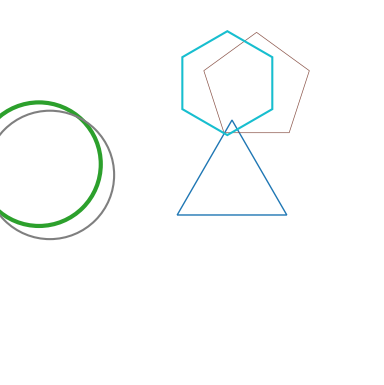[{"shape": "triangle", "thickness": 1, "radius": 0.82, "center": [0.603, 0.524]}, {"shape": "circle", "thickness": 3, "radius": 0.8, "center": [0.101, 0.574]}, {"shape": "pentagon", "thickness": 0.5, "radius": 0.72, "center": [0.666, 0.772]}, {"shape": "circle", "thickness": 1.5, "radius": 0.83, "center": [0.13, 0.546]}, {"shape": "hexagon", "thickness": 1.5, "radius": 0.67, "center": [0.59, 0.784]}]